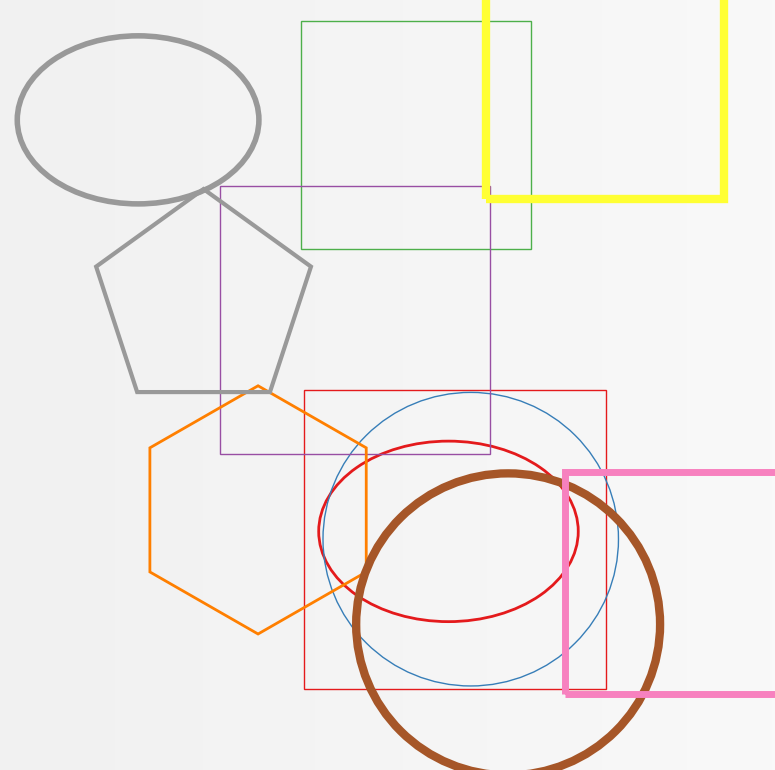[{"shape": "square", "thickness": 0.5, "radius": 0.97, "center": [0.587, 0.299]}, {"shape": "oval", "thickness": 1, "radius": 0.84, "center": [0.579, 0.31]}, {"shape": "circle", "thickness": 0.5, "radius": 0.95, "center": [0.607, 0.3]}, {"shape": "square", "thickness": 0.5, "radius": 0.74, "center": [0.537, 0.825]}, {"shape": "square", "thickness": 0.5, "radius": 0.87, "center": [0.458, 0.584]}, {"shape": "hexagon", "thickness": 1, "radius": 0.81, "center": [0.333, 0.338]}, {"shape": "square", "thickness": 3, "radius": 0.77, "center": [0.781, 0.895]}, {"shape": "circle", "thickness": 3, "radius": 0.98, "center": [0.656, 0.189]}, {"shape": "square", "thickness": 2.5, "radius": 0.72, "center": [0.873, 0.242]}, {"shape": "oval", "thickness": 2, "radius": 0.78, "center": [0.178, 0.844]}, {"shape": "pentagon", "thickness": 1.5, "radius": 0.73, "center": [0.263, 0.609]}]